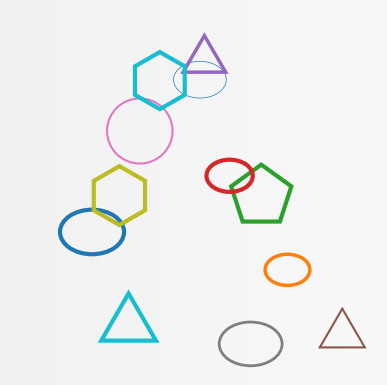[{"shape": "oval", "thickness": 3, "radius": 0.41, "center": [0.237, 0.398]}, {"shape": "oval", "thickness": 0.5, "radius": 0.34, "center": [0.516, 0.793]}, {"shape": "oval", "thickness": 2.5, "radius": 0.29, "center": [0.742, 0.299]}, {"shape": "pentagon", "thickness": 3, "radius": 0.41, "center": [0.674, 0.491]}, {"shape": "oval", "thickness": 3, "radius": 0.3, "center": [0.593, 0.543]}, {"shape": "triangle", "thickness": 2.5, "radius": 0.32, "center": [0.528, 0.844]}, {"shape": "triangle", "thickness": 1.5, "radius": 0.34, "center": [0.883, 0.131]}, {"shape": "circle", "thickness": 1.5, "radius": 0.42, "center": [0.361, 0.66]}, {"shape": "oval", "thickness": 2, "radius": 0.41, "center": [0.647, 0.107]}, {"shape": "hexagon", "thickness": 3, "radius": 0.38, "center": [0.308, 0.492]}, {"shape": "hexagon", "thickness": 3, "radius": 0.37, "center": [0.413, 0.791]}, {"shape": "triangle", "thickness": 3, "radius": 0.41, "center": [0.332, 0.156]}]